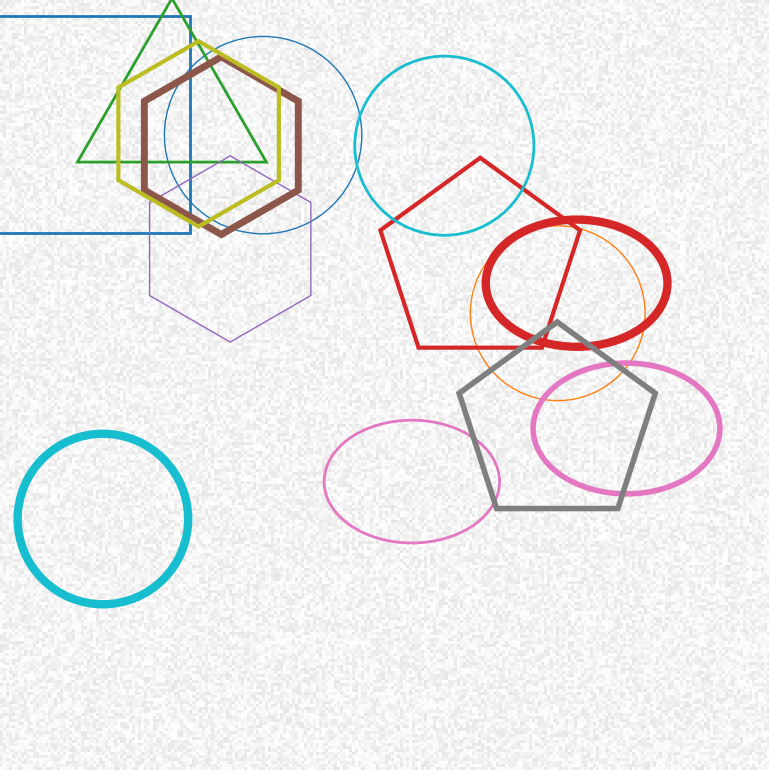[{"shape": "square", "thickness": 1, "radius": 0.7, "center": [0.105, 0.838]}, {"shape": "circle", "thickness": 0.5, "radius": 0.64, "center": [0.342, 0.825]}, {"shape": "circle", "thickness": 0.5, "radius": 0.57, "center": [0.724, 0.593]}, {"shape": "triangle", "thickness": 1, "radius": 0.71, "center": [0.223, 0.86]}, {"shape": "oval", "thickness": 3, "radius": 0.59, "center": [0.749, 0.632]}, {"shape": "pentagon", "thickness": 1.5, "radius": 0.68, "center": [0.624, 0.659]}, {"shape": "hexagon", "thickness": 0.5, "radius": 0.6, "center": [0.299, 0.677]}, {"shape": "hexagon", "thickness": 2.5, "radius": 0.58, "center": [0.287, 0.811]}, {"shape": "oval", "thickness": 1, "radius": 0.57, "center": [0.535, 0.375]}, {"shape": "oval", "thickness": 2, "radius": 0.61, "center": [0.814, 0.444]}, {"shape": "pentagon", "thickness": 2, "radius": 0.67, "center": [0.724, 0.448]}, {"shape": "hexagon", "thickness": 1.5, "radius": 0.6, "center": [0.258, 0.826]}, {"shape": "circle", "thickness": 3, "radius": 0.55, "center": [0.134, 0.326]}, {"shape": "circle", "thickness": 1, "radius": 0.58, "center": [0.577, 0.811]}]